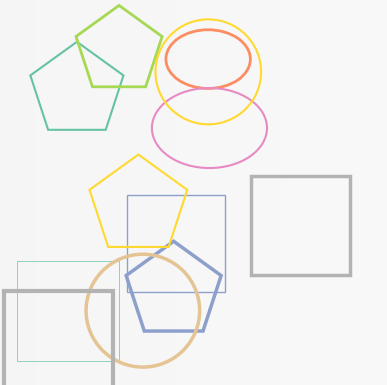[{"shape": "square", "thickness": 0.5, "radius": 0.65, "center": [0.176, 0.192]}, {"shape": "pentagon", "thickness": 1.5, "radius": 0.63, "center": [0.198, 0.765]}, {"shape": "oval", "thickness": 2, "radius": 0.54, "center": [0.537, 0.846]}, {"shape": "square", "thickness": 1, "radius": 0.63, "center": [0.454, 0.367]}, {"shape": "pentagon", "thickness": 2.5, "radius": 0.64, "center": [0.448, 0.244]}, {"shape": "oval", "thickness": 1.5, "radius": 0.74, "center": [0.541, 0.667]}, {"shape": "pentagon", "thickness": 2, "radius": 0.58, "center": [0.307, 0.869]}, {"shape": "pentagon", "thickness": 1.5, "radius": 0.66, "center": [0.357, 0.466]}, {"shape": "circle", "thickness": 1.5, "radius": 0.68, "center": [0.538, 0.813]}, {"shape": "circle", "thickness": 2.5, "radius": 0.73, "center": [0.369, 0.193]}, {"shape": "square", "thickness": 3, "radius": 0.7, "center": [0.151, 0.103]}, {"shape": "square", "thickness": 2.5, "radius": 0.64, "center": [0.775, 0.415]}]